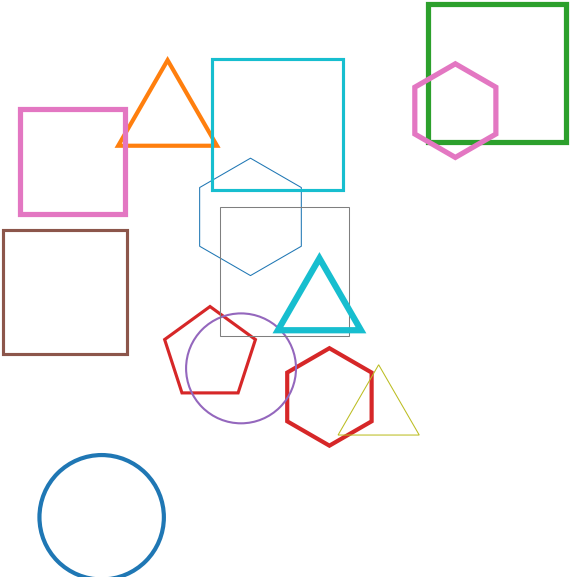[{"shape": "circle", "thickness": 2, "radius": 0.54, "center": [0.176, 0.103]}, {"shape": "hexagon", "thickness": 0.5, "radius": 0.51, "center": [0.434, 0.624]}, {"shape": "triangle", "thickness": 2, "radius": 0.49, "center": [0.29, 0.796]}, {"shape": "square", "thickness": 2.5, "radius": 0.6, "center": [0.86, 0.873]}, {"shape": "pentagon", "thickness": 1.5, "radius": 0.41, "center": [0.364, 0.386]}, {"shape": "hexagon", "thickness": 2, "radius": 0.42, "center": [0.57, 0.312]}, {"shape": "circle", "thickness": 1, "radius": 0.48, "center": [0.417, 0.361]}, {"shape": "square", "thickness": 1.5, "radius": 0.54, "center": [0.112, 0.493]}, {"shape": "hexagon", "thickness": 2.5, "radius": 0.41, "center": [0.788, 0.808]}, {"shape": "square", "thickness": 2.5, "radius": 0.45, "center": [0.125, 0.719]}, {"shape": "square", "thickness": 0.5, "radius": 0.56, "center": [0.492, 0.529]}, {"shape": "triangle", "thickness": 0.5, "radius": 0.41, "center": [0.656, 0.286]}, {"shape": "square", "thickness": 1.5, "radius": 0.57, "center": [0.48, 0.784]}, {"shape": "triangle", "thickness": 3, "radius": 0.42, "center": [0.553, 0.469]}]